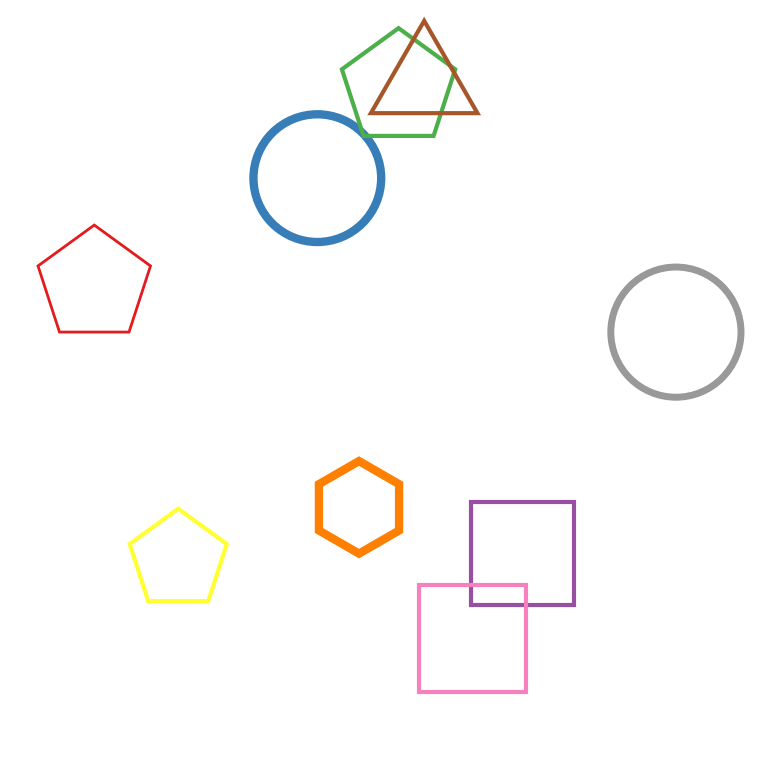[{"shape": "pentagon", "thickness": 1, "radius": 0.38, "center": [0.122, 0.631]}, {"shape": "circle", "thickness": 3, "radius": 0.41, "center": [0.412, 0.769]}, {"shape": "pentagon", "thickness": 1.5, "radius": 0.39, "center": [0.518, 0.886]}, {"shape": "square", "thickness": 1.5, "radius": 0.34, "center": [0.679, 0.281]}, {"shape": "hexagon", "thickness": 3, "radius": 0.3, "center": [0.466, 0.341]}, {"shape": "pentagon", "thickness": 1.5, "radius": 0.33, "center": [0.231, 0.273]}, {"shape": "triangle", "thickness": 1.5, "radius": 0.4, "center": [0.551, 0.893]}, {"shape": "square", "thickness": 1.5, "radius": 0.35, "center": [0.613, 0.171]}, {"shape": "circle", "thickness": 2.5, "radius": 0.42, "center": [0.878, 0.569]}]